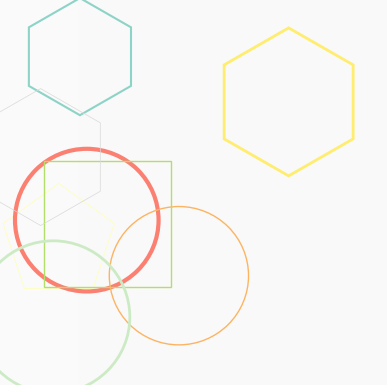[{"shape": "hexagon", "thickness": 1.5, "radius": 0.76, "center": [0.206, 0.853]}, {"shape": "pentagon", "thickness": 0.5, "radius": 0.75, "center": [0.152, 0.373]}, {"shape": "circle", "thickness": 3, "radius": 0.93, "center": [0.224, 0.428]}, {"shape": "circle", "thickness": 1, "radius": 0.9, "center": [0.462, 0.284]}, {"shape": "square", "thickness": 1, "radius": 0.82, "center": [0.277, 0.418]}, {"shape": "hexagon", "thickness": 0.5, "radius": 0.89, "center": [0.105, 0.592]}, {"shape": "circle", "thickness": 2, "radius": 0.99, "center": [0.137, 0.177]}, {"shape": "hexagon", "thickness": 2, "radius": 0.96, "center": [0.745, 0.735]}]